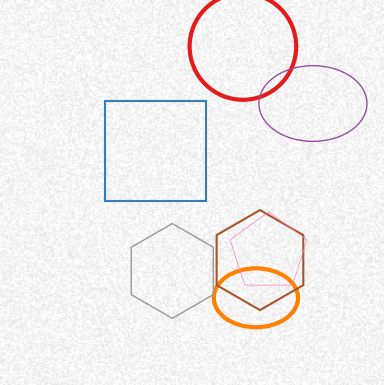[{"shape": "circle", "thickness": 3, "radius": 0.69, "center": [0.631, 0.879]}, {"shape": "square", "thickness": 1.5, "radius": 0.65, "center": [0.403, 0.607]}, {"shape": "oval", "thickness": 1, "radius": 0.7, "center": [0.813, 0.731]}, {"shape": "oval", "thickness": 3, "radius": 0.55, "center": [0.665, 0.226]}, {"shape": "hexagon", "thickness": 1.5, "radius": 0.65, "center": [0.675, 0.324]}, {"shape": "pentagon", "thickness": 0.5, "radius": 0.53, "center": [0.698, 0.344]}, {"shape": "hexagon", "thickness": 1, "radius": 0.62, "center": [0.447, 0.296]}]